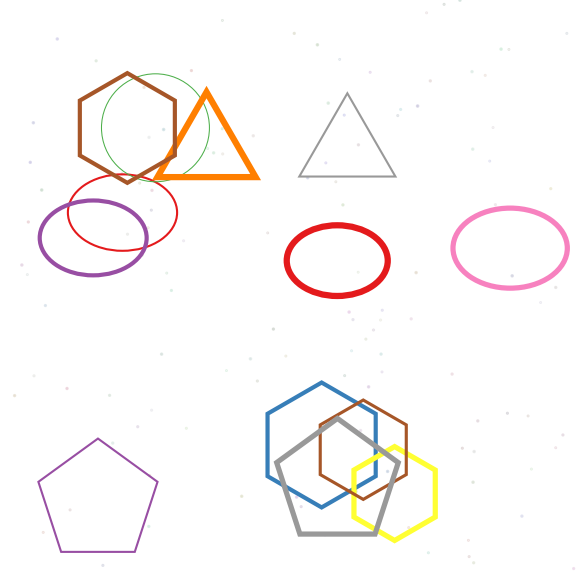[{"shape": "oval", "thickness": 1, "radius": 0.47, "center": [0.212, 0.631]}, {"shape": "oval", "thickness": 3, "radius": 0.44, "center": [0.584, 0.548]}, {"shape": "hexagon", "thickness": 2, "radius": 0.54, "center": [0.557, 0.229]}, {"shape": "circle", "thickness": 0.5, "radius": 0.47, "center": [0.269, 0.778]}, {"shape": "oval", "thickness": 2, "radius": 0.46, "center": [0.161, 0.587]}, {"shape": "pentagon", "thickness": 1, "radius": 0.54, "center": [0.17, 0.131]}, {"shape": "triangle", "thickness": 3, "radius": 0.49, "center": [0.358, 0.742]}, {"shape": "hexagon", "thickness": 2.5, "radius": 0.41, "center": [0.683, 0.145]}, {"shape": "hexagon", "thickness": 2, "radius": 0.47, "center": [0.221, 0.777]}, {"shape": "hexagon", "thickness": 1.5, "radius": 0.43, "center": [0.629, 0.22]}, {"shape": "oval", "thickness": 2.5, "radius": 0.49, "center": [0.883, 0.569]}, {"shape": "pentagon", "thickness": 2.5, "radius": 0.55, "center": [0.584, 0.164]}, {"shape": "triangle", "thickness": 1, "radius": 0.48, "center": [0.601, 0.741]}]